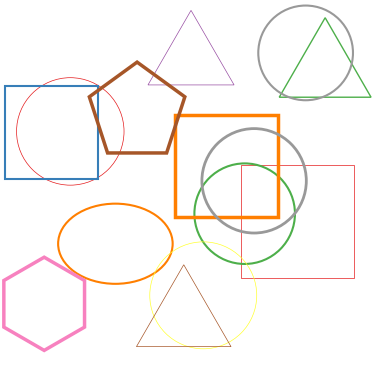[{"shape": "square", "thickness": 0.5, "radius": 0.73, "center": [0.773, 0.425]}, {"shape": "circle", "thickness": 0.5, "radius": 0.7, "center": [0.183, 0.659]}, {"shape": "square", "thickness": 1.5, "radius": 0.6, "center": [0.133, 0.657]}, {"shape": "circle", "thickness": 1.5, "radius": 0.65, "center": [0.636, 0.445]}, {"shape": "triangle", "thickness": 1, "radius": 0.69, "center": [0.845, 0.816]}, {"shape": "triangle", "thickness": 0.5, "radius": 0.65, "center": [0.496, 0.844]}, {"shape": "square", "thickness": 2.5, "radius": 0.67, "center": [0.588, 0.569]}, {"shape": "oval", "thickness": 1.5, "radius": 0.74, "center": [0.3, 0.367]}, {"shape": "circle", "thickness": 0.5, "radius": 0.69, "center": [0.528, 0.233]}, {"shape": "triangle", "thickness": 0.5, "radius": 0.71, "center": [0.477, 0.171]}, {"shape": "pentagon", "thickness": 2.5, "radius": 0.65, "center": [0.356, 0.708]}, {"shape": "hexagon", "thickness": 2.5, "radius": 0.61, "center": [0.115, 0.211]}, {"shape": "circle", "thickness": 1.5, "radius": 0.61, "center": [0.794, 0.863]}, {"shape": "circle", "thickness": 2, "radius": 0.68, "center": [0.66, 0.53]}]